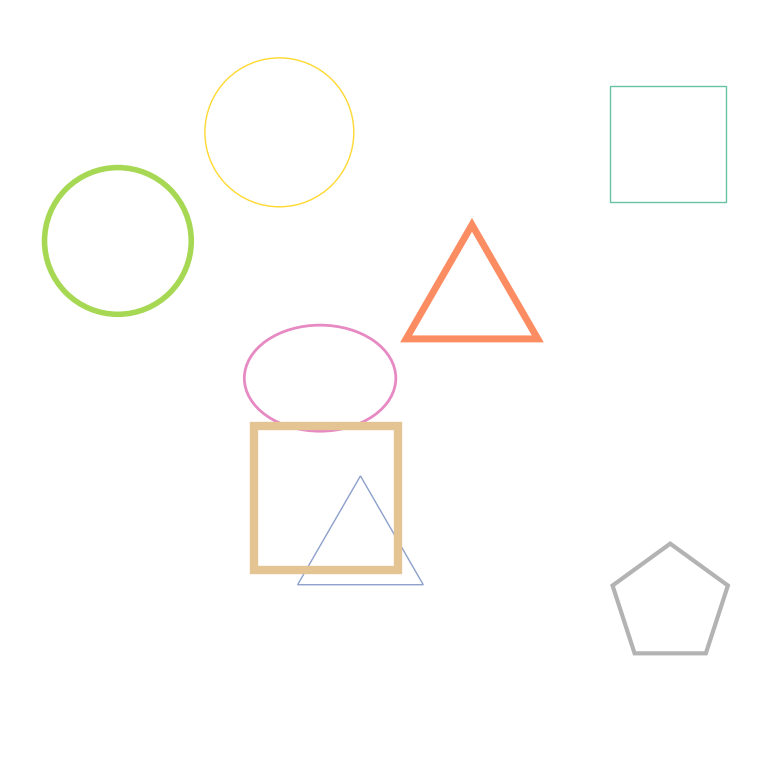[{"shape": "square", "thickness": 0.5, "radius": 0.38, "center": [0.867, 0.813]}, {"shape": "triangle", "thickness": 2.5, "radius": 0.49, "center": [0.613, 0.609]}, {"shape": "triangle", "thickness": 0.5, "radius": 0.47, "center": [0.468, 0.288]}, {"shape": "oval", "thickness": 1, "radius": 0.49, "center": [0.416, 0.509]}, {"shape": "circle", "thickness": 2, "radius": 0.48, "center": [0.153, 0.687]}, {"shape": "circle", "thickness": 0.5, "radius": 0.48, "center": [0.363, 0.828]}, {"shape": "square", "thickness": 3, "radius": 0.47, "center": [0.423, 0.353]}, {"shape": "pentagon", "thickness": 1.5, "radius": 0.39, "center": [0.87, 0.215]}]